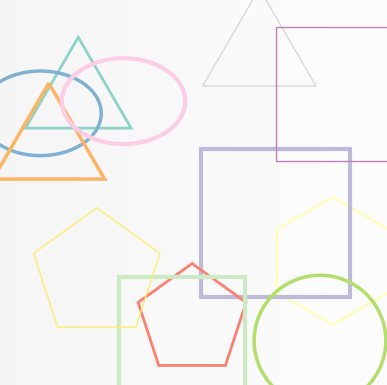[{"shape": "triangle", "thickness": 2, "radius": 0.79, "center": [0.202, 0.746]}, {"shape": "hexagon", "thickness": 1.5, "radius": 0.83, "center": [0.859, 0.322]}, {"shape": "square", "thickness": 3, "radius": 0.96, "center": [0.71, 0.42]}, {"shape": "pentagon", "thickness": 2, "radius": 0.73, "center": [0.496, 0.169]}, {"shape": "oval", "thickness": 2.5, "radius": 0.78, "center": [0.104, 0.706]}, {"shape": "triangle", "thickness": 2.5, "radius": 0.83, "center": [0.126, 0.618]}, {"shape": "circle", "thickness": 2.5, "radius": 0.85, "center": [0.826, 0.115]}, {"shape": "oval", "thickness": 3, "radius": 0.8, "center": [0.319, 0.737]}, {"shape": "triangle", "thickness": 1, "radius": 0.84, "center": [0.669, 0.861]}, {"shape": "square", "thickness": 1, "radius": 0.87, "center": [0.886, 0.756]}, {"shape": "square", "thickness": 3, "radius": 0.82, "center": [0.47, 0.116]}, {"shape": "pentagon", "thickness": 1, "radius": 0.86, "center": [0.25, 0.289]}]